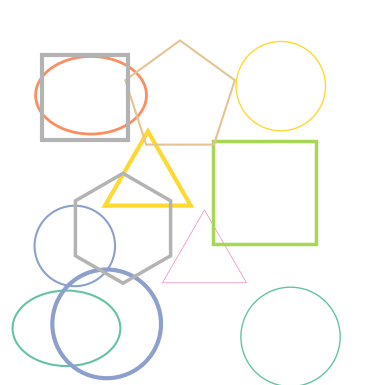[{"shape": "circle", "thickness": 1, "radius": 0.64, "center": [0.755, 0.125]}, {"shape": "oval", "thickness": 1.5, "radius": 0.7, "center": [0.173, 0.147]}, {"shape": "oval", "thickness": 2, "radius": 0.72, "center": [0.236, 0.753]}, {"shape": "circle", "thickness": 1.5, "radius": 0.52, "center": [0.194, 0.361]}, {"shape": "circle", "thickness": 3, "radius": 0.71, "center": [0.277, 0.159]}, {"shape": "triangle", "thickness": 0.5, "radius": 0.63, "center": [0.531, 0.329]}, {"shape": "square", "thickness": 2.5, "radius": 0.67, "center": [0.687, 0.501]}, {"shape": "triangle", "thickness": 3, "radius": 0.64, "center": [0.384, 0.53]}, {"shape": "circle", "thickness": 1, "radius": 0.58, "center": [0.729, 0.776]}, {"shape": "pentagon", "thickness": 1.5, "radius": 0.75, "center": [0.468, 0.745]}, {"shape": "square", "thickness": 3, "radius": 0.55, "center": [0.221, 0.746]}, {"shape": "hexagon", "thickness": 2.5, "radius": 0.71, "center": [0.319, 0.407]}]